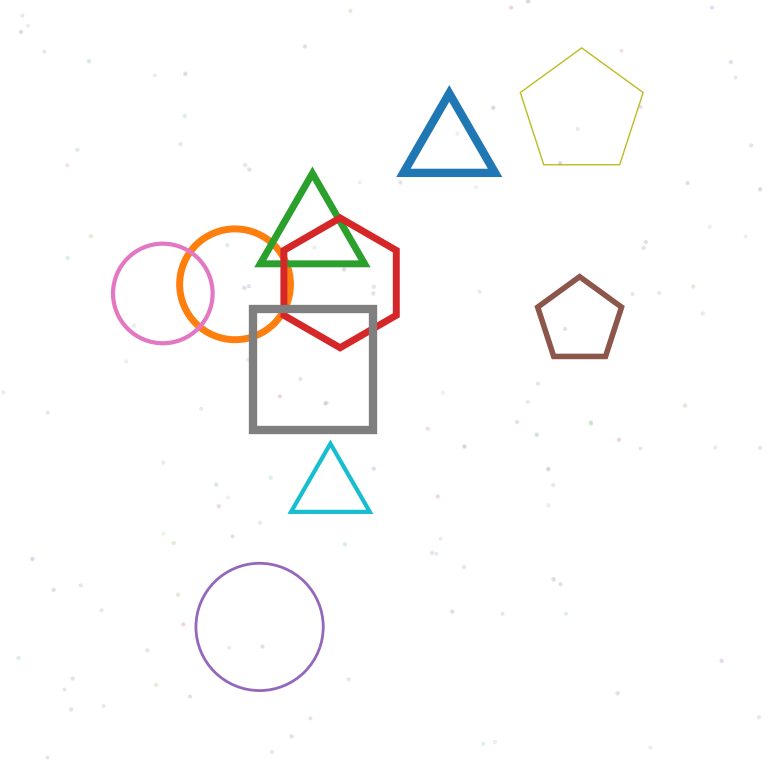[{"shape": "triangle", "thickness": 3, "radius": 0.34, "center": [0.583, 0.81]}, {"shape": "circle", "thickness": 2.5, "radius": 0.36, "center": [0.305, 0.631]}, {"shape": "triangle", "thickness": 2.5, "radius": 0.39, "center": [0.406, 0.697]}, {"shape": "hexagon", "thickness": 2.5, "radius": 0.42, "center": [0.442, 0.633]}, {"shape": "circle", "thickness": 1, "radius": 0.41, "center": [0.337, 0.186]}, {"shape": "pentagon", "thickness": 2, "radius": 0.29, "center": [0.753, 0.583]}, {"shape": "circle", "thickness": 1.5, "radius": 0.32, "center": [0.211, 0.619]}, {"shape": "square", "thickness": 3, "radius": 0.39, "center": [0.406, 0.52]}, {"shape": "pentagon", "thickness": 0.5, "radius": 0.42, "center": [0.755, 0.854]}, {"shape": "triangle", "thickness": 1.5, "radius": 0.3, "center": [0.429, 0.365]}]